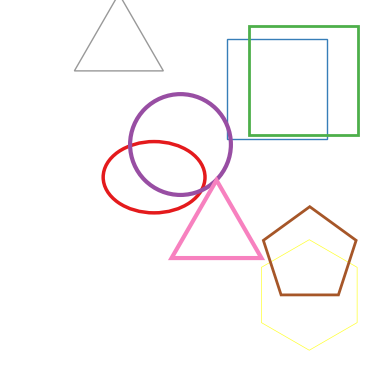[{"shape": "oval", "thickness": 2.5, "radius": 0.66, "center": [0.4, 0.54]}, {"shape": "square", "thickness": 1, "radius": 0.65, "center": [0.719, 0.768]}, {"shape": "square", "thickness": 2, "radius": 0.71, "center": [0.787, 0.791]}, {"shape": "circle", "thickness": 3, "radius": 0.65, "center": [0.469, 0.625]}, {"shape": "hexagon", "thickness": 0.5, "radius": 0.72, "center": [0.803, 0.234]}, {"shape": "pentagon", "thickness": 2, "radius": 0.63, "center": [0.805, 0.336]}, {"shape": "triangle", "thickness": 3, "radius": 0.67, "center": [0.562, 0.397]}, {"shape": "triangle", "thickness": 1, "radius": 0.67, "center": [0.309, 0.883]}]